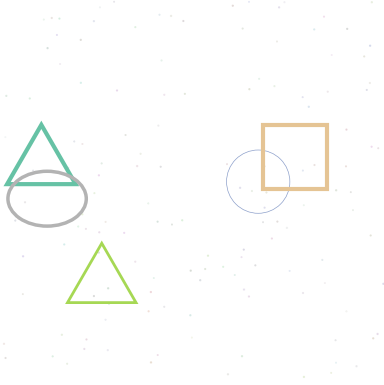[{"shape": "triangle", "thickness": 3, "radius": 0.51, "center": [0.107, 0.573]}, {"shape": "circle", "thickness": 0.5, "radius": 0.41, "center": [0.671, 0.528]}, {"shape": "triangle", "thickness": 2, "radius": 0.51, "center": [0.264, 0.265]}, {"shape": "square", "thickness": 3, "radius": 0.42, "center": [0.767, 0.591]}, {"shape": "oval", "thickness": 2.5, "radius": 0.51, "center": [0.122, 0.484]}]